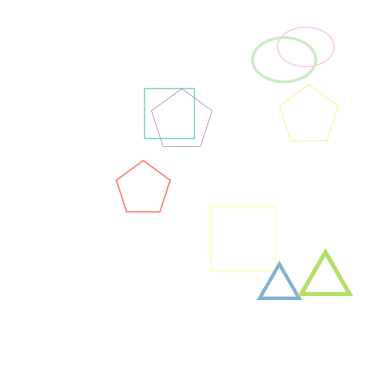[{"shape": "square", "thickness": 1, "radius": 0.32, "center": [0.439, 0.707]}, {"shape": "square", "thickness": 1, "radius": 0.42, "center": [0.629, 0.38]}, {"shape": "pentagon", "thickness": 1, "radius": 0.37, "center": [0.372, 0.509]}, {"shape": "triangle", "thickness": 2.5, "radius": 0.3, "center": [0.726, 0.255]}, {"shape": "triangle", "thickness": 3, "radius": 0.36, "center": [0.845, 0.273]}, {"shape": "oval", "thickness": 1, "radius": 0.37, "center": [0.794, 0.878]}, {"shape": "pentagon", "thickness": 0.5, "radius": 0.41, "center": [0.472, 0.687]}, {"shape": "oval", "thickness": 2, "radius": 0.41, "center": [0.738, 0.845]}, {"shape": "pentagon", "thickness": 0.5, "radius": 0.4, "center": [0.802, 0.7]}]